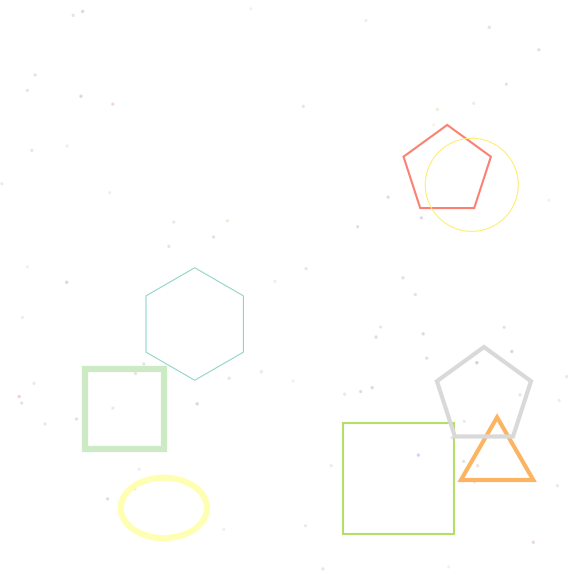[{"shape": "hexagon", "thickness": 0.5, "radius": 0.49, "center": [0.337, 0.438]}, {"shape": "oval", "thickness": 3, "radius": 0.37, "center": [0.284, 0.12]}, {"shape": "pentagon", "thickness": 1, "radius": 0.4, "center": [0.774, 0.703]}, {"shape": "triangle", "thickness": 2, "radius": 0.36, "center": [0.861, 0.204]}, {"shape": "square", "thickness": 1, "radius": 0.48, "center": [0.69, 0.171]}, {"shape": "pentagon", "thickness": 2, "radius": 0.43, "center": [0.838, 0.313]}, {"shape": "square", "thickness": 3, "radius": 0.34, "center": [0.215, 0.291]}, {"shape": "circle", "thickness": 0.5, "radius": 0.4, "center": [0.817, 0.679]}]